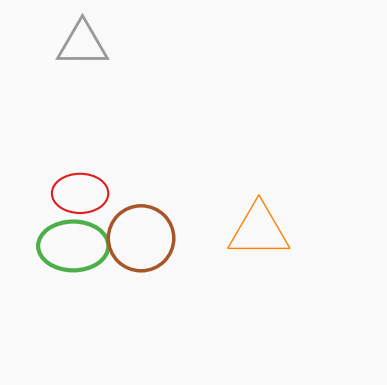[{"shape": "oval", "thickness": 1.5, "radius": 0.36, "center": [0.207, 0.498]}, {"shape": "oval", "thickness": 3, "radius": 0.45, "center": [0.189, 0.361]}, {"shape": "triangle", "thickness": 1, "radius": 0.46, "center": [0.668, 0.401]}, {"shape": "circle", "thickness": 2.5, "radius": 0.42, "center": [0.364, 0.381]}, {"shape": "triangle", "thickness": 2, "radius": 0.37, "center": [0.213, 0.885]}]